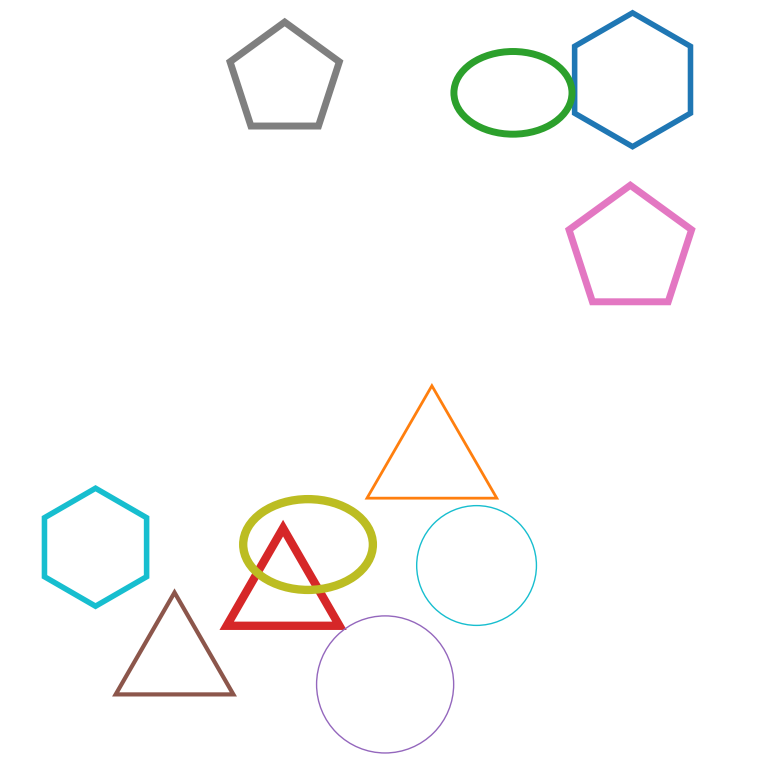[{"shape": "hexagon", "thickness": 2, "radius": 0.43, "center": [0.822, 0.896]}, {"shape": "triangle", "thickness": 1, "radius": 0.49, "center": [0.561, 0.402]}, {"shape": "oval", "thickness": 2.5, "radius": 0.38, "center": [0.666, 0.879]}, {"shape": "triangle", "thickness": 3, "radius": 0.42, "center": [0.368, 0.23]}, {"shape": "circle", "thickness": 0.5, "radius": 0.45, "center": [0.5, 0.111]}, {"shape": "triangle", "thickness": 1.5, "radius": 0.44, "center": [0.227, 0.142]}, {"shape": "pentagon", "thickness": 2.5, "radius": 0.42, "center": [0.819, 0.676]}, {"shape": "pentagon", "thickness": 2.5, "radius": 0.37, "center": [0.37, 0.897]}, {"shape": "oval", "thickness": 3, "radius": 0.42, "center": [0.4, 0.293]}, {"shape": "circle", "thickness": 0.5, "radius": 0.39, "center": [0.619, 0.266]}, {"shape": "hexagon", "thickness": 2, "radius": 0.38, "center": [0.124, 0.289]}]